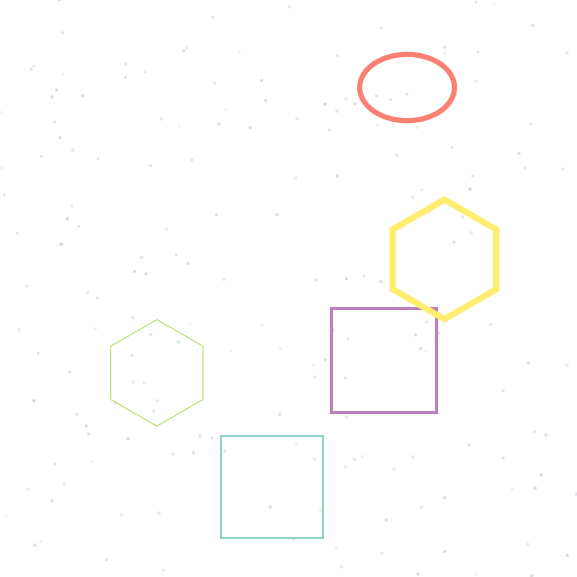[{"shape": "square", "thickness": 1, "radius": 0.44, "center": [0.471, 0.156]}, {"shape": "oval", "thickness": 2.5, "radius": 0.41, "center": [0.705, 0.848]}, {"shape": "hexagon", "thickness": 0.5, "radius": 0.46, "center": [0.272, 0.354]}, {"shape": "square", "thickness": 1.5, "radius": 0.45, "center": [0.664, 0.376]}, {"shape": "hexagon", "thickness": 3, "radius": 0.52, "center": [0.77, 0.55]}]